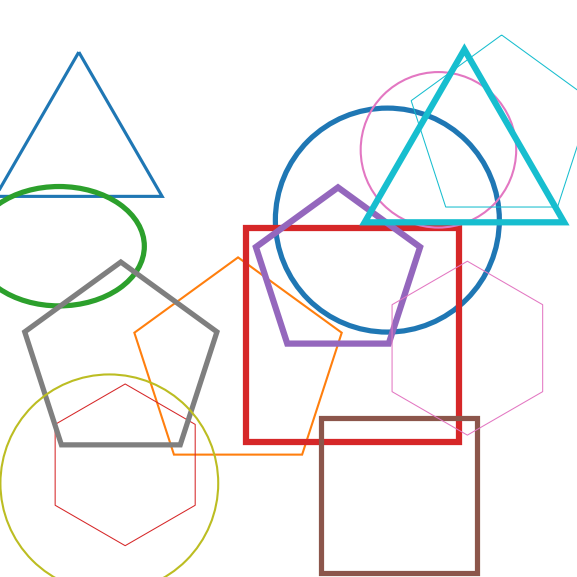[{"shape": "circle", "thickness": 2.5, "radius": 0.97, "center": [0.671, 0.618]}, {"shape": "triangle", "thickness": 1.5, "radius": 0.83, "center": [0.136, 0.742]}, {"shape": "pentagon", "thickness": 1, "radius": 0.94, "center": [0.412, 0.365]}, {"shape": "oval", "thickness": 2.5, "radius": 0.74, "center": [0.102, 0.573]}, {"shape": "hexagon", "thickness": 0.5, "radius": 0.7, "center": [0.217, 0.194]}, {"shape": "square", "thickness": 3, "radius": 0.92, "center": [0.611, 0.419]}, {"shape": "pentagon", "thickness": 3, "radius": 0.75, "center": [0.585, 0.525]}, {"shape": "square", "thickness": 2.5, "radius": 0.67, "center": [0.691, 0.141]}, {"shape": "circle", "thickness": 1, "radius": 0.67, "center": [0.759, 0.74]}, {"shape": "hexagon", "thickness": 0.5, "radius": 0.75, "center": [0.809, 0.396]}, {"shape": "pentagon", "thickness": 2.5, "radius": 0.87, "center": [0.209, 0.37]}, {"shape": "circle", "thickness": 1, "radius": 0.94, "center": [0.189, 0.162]}, {"shape": "triangle", "thickness": 3, "radius": 1.0, "center": [0.804, 0.714]}, {"shape": "pentagon", "thickness": 0.5, "radius": 0.82, "center": [0.869, 0.774]}]